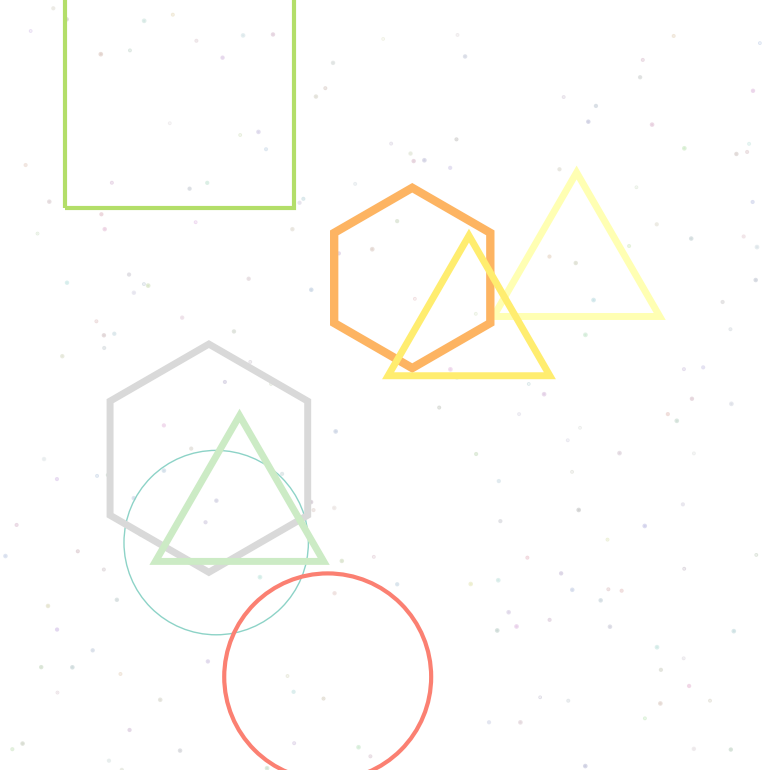[{"shape": "circle", "thickness": 0.5, "radius": 0.6, "center": [0.281, 0.295]}, {"shape": "triangle", "thickness": 2.5, "radius": 0.62, "center": [0.749, 0.651]}, {"shape": "circle", "thickness": 1.5, "radius": 0.67, "center": [0.426, 0.121]}, {"shape": "hexagon", "thickness": 3, "radius": 0.59, "center": [0.535, 0.639]}, {"shape": "square", "thickness": 1.5, "radius": 0.74, "center": [0.233, 0.878]}, {"shape": "hexagon", "thickness": 2.5, "radius": 0.74, "center": [0.271, 0.405]}, {"shape": "triangle", "thickness": 2.5, "radius": 0.63, "center": [0.311, 0.334]}, {"shape": "triangle", "thickness": 2.5, "radius": 0.61, "center": [0.609, 0.573]}]